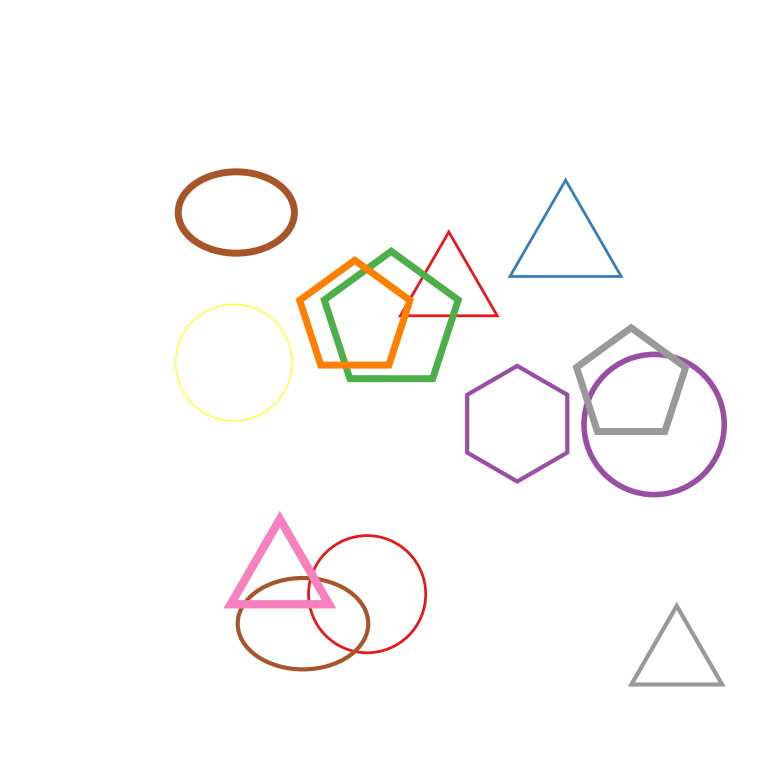[{"shape": "triangle", "thickness": 1, "radius": 0.36, "center": [0.583, 0.626]}, {"shape": "circle", "thickness": 1, "radius": 0.38, "center": [0.477, 0.228]}, {"shape": "triangle", "thickness": 1, "radius": 0.42, "center": [0.735, 0.683]}, {"shape": "pentagon", "thickness": 2.5, "radius": 0.46, "center": [0.508, 0.582]}, {"shape": "hexagon", "thickness": 1.5, "radius": 0.38, "center": [0.672, 0.45]}, {"shape": "circle", "thickness": 2, "radius": 0.46, "center": [0.85, 0.449]}, {"shape": "pentagon", "thickness": 2.5, "radius": 0.38, "center": [0.461, 0.587]}, {"shape": "circle", "thickness": 0.5, "radius": 0.38, "center": [0.304, 0.529]}, {"shape": "oval", "thickness": 2.5, "radius": 0.38, "center": [0.307, 0.724]}, {"shape": "oval", "thickness": 1.5, "radius": 0.42, "center": [0.393, 0.19]}, {"shape": "triangle", "thickness": 3, "radius": 0.37, "center": [0.363, 0.252]}, {"shape": "triangle", "thickness": 1.5, "radius": 0.34, "center": [0.879, 0.145]}, {"shape": "pentagon", "thickness": 2.5, "radius": 0.37, "center": [0.82, 0.5]}]